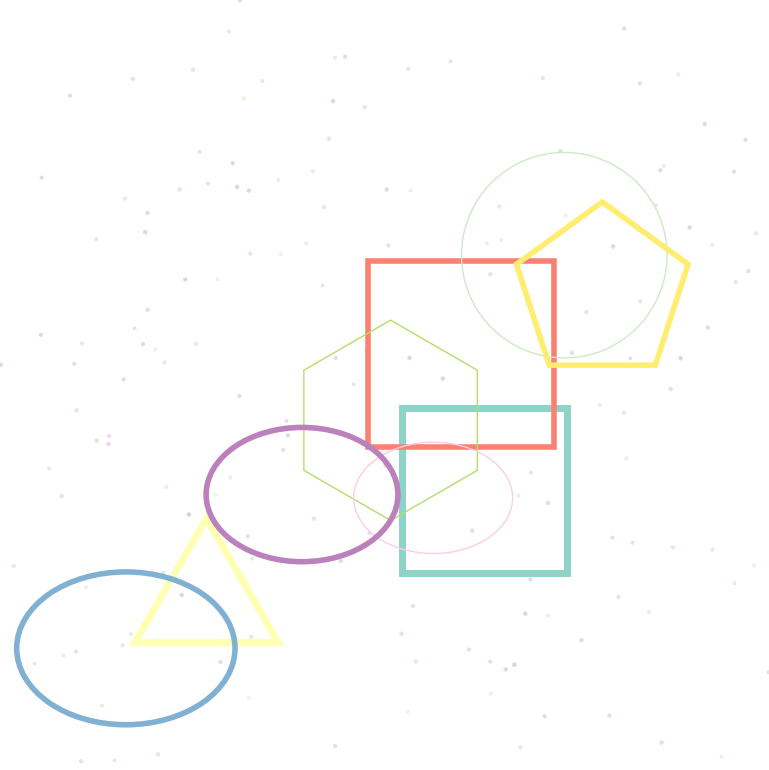[{"shape": "square", "thickness": 2.5, "radius": 0.54, "center": [0.629, 0.363]}, {"shape": "triangle", "thickness": 2.5, "radius": 0.54, "center": [0.268, 0.219]}, {"shape": "square", "thickness": 2, "radius": 0.6, "center": [0.598, 0.541]}, {"shape": "oval", "thickness": 2, "radius": 0.71, "center": [0.163, 0.158]}, {"shape": "hexagon", "thickness": 0.5, "radius": 0.65, "center": [0.507, 0.454]}, {"shape": "oval", "thickness": 0.5, "radius": 0.52, "center": [0.563, 0.353]}, {"shape": "oval", "thickness": 2, "radius": 0.62, "center": [0.392, 0.358]}, {"shape": "circle", "thickness": 0.5, "radius": 0.67, "center": [0.733, 0.669]}, {"shape": "pentagon", "thickness": 2, "radius": 0.59, "center": [0.782, 0.621]}]